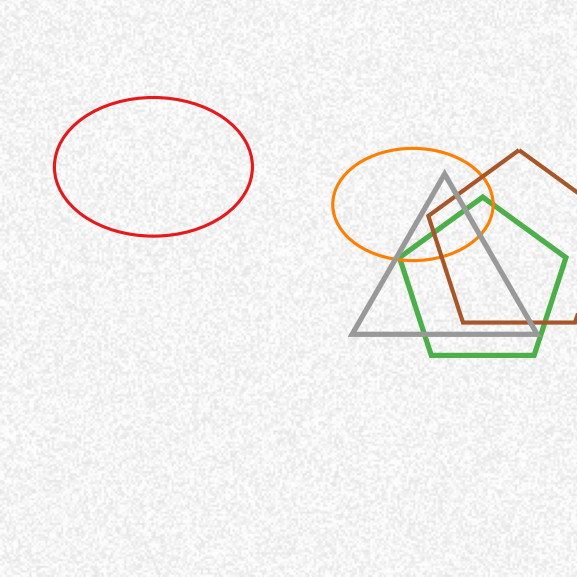[{"shape": "oval", "thickness": 1.5, "radius": 0.86, "center": [0.266, 0.71]}, {"shape": "pentagon", "thickness": 2.5, "radius": 0.76, "center": [0.836, 0.506]}, {"shape": "oval", "thickness": 1.5, "radius": 0.69, "center": [0.715, 0.645]}, {"shape": "pentagon", "thickness": 2, "radius": 0.83, "center": [0.899, 0.574]}, {"shape": "triangle", "thickness": 2.5, "radius": 0.93, "center": [0.77, 0.513]}]